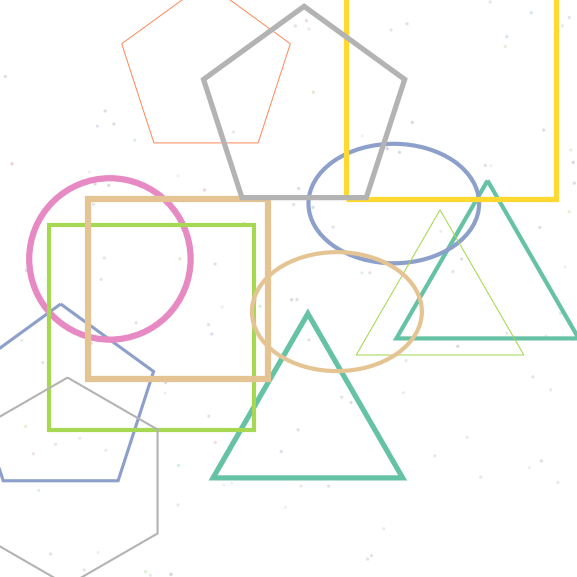[{"shape": "triangle", "thickness": 2.5, "radius": 0.95, "center": [0.533, 0.266]}, {"shape": "triangle", "thickness": 2, "radius": 0.91, "center": [0.844, 0.504]}, {"shape": "pentagon", "thickness": 0.5, "radius": 0.77, "center": [0.357, 0.876]}, {"shape": "oval", "thickness": 2, "radius": 0.74, "center": [0.682, 0.647]}, {"shape": "pentagon", "thickness": 1.5, "radius": 0.85, "center": [0.105, 0.304]}, {"shape": "circle", "thickness": 3, "radius": 0.7, "center": [0.19, 0.551]}, {"shape": "square", "thickness": 2, "radius": 0.89, "center": [0.263, 0.433]}, {"shape": "triangle", "thickness": 0.5, "radius": 0.84, "center": [0.762, 0.468]}, {"shape": "square", "thickness": 2.5, "radius": 0.91, "center": [0.781, 0.836]}, {"shape": "oval", "thickness": 2, "radius": 0.74, "center": [0.583, 0.46]}, {"shape": "square", "thickness": 3, "radius": 0.78, "center": [0.308, 0.499]}, {"shape": "pentagon", "thickness": 2.5, "radius": 0.92, "center": [0.527, 0.805]}, {"shape": "hexagon", "thickness": 1, "radius": 0.9, "center": [0.117, 0.165]}]